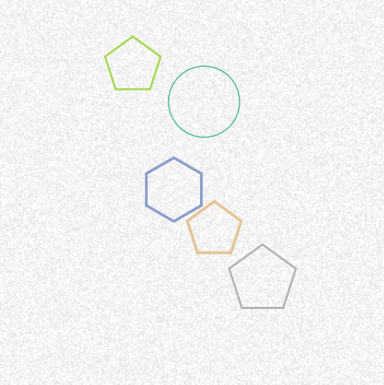[{"shape": "circle", "thickness": 1, "radius": 0.46, "center": [0.53, 0.736]}, {"shape": "hexagon", "thickness": 2, "radius": 0.41, "center": [0.452, 0.508]}, {"shape": "pentagon", "thickness": 1.5, "radius": 0.38, "center": [0.345, 0.829]}, {"shape": "pentagon", "thickness": 2, "radius": 0.37, "center": [0.557, 0.403]}, {"shape": "pentagon", "thickness": 1.5, "radius": 0.46, "center": [0.682, 0.274]}]